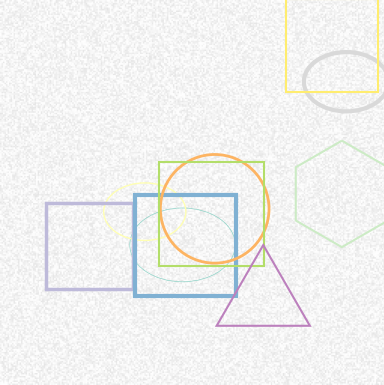[{"shape": "oval", "thickness": 0.5, "radius": 0.68, "center": [0.474, 0.364]}, {"shape": "oval", "thickness": 1, "radius": 0.53, "center": [0.376, 0.45]}, {"shape": "square", "thickness": 2.5, "radius": 0.56, "center": [0.233, 0.362]}, {"shape": "square", "thickness": 3, "radius": 0.66, "center": [0.482, 0.362]}, {"shape": "circle", "thickness": 2, "radius": 0.71, "center": [0.558, 0.458]}, {"shape": "square", "thickness": 1.5, "radius": 0.68, "center": [0.549, 0.444]}, {"shape": "oval", "thickness": 3, "radius": 0.55, "center": [0.899, 0.788]}, {"shape": "triangle", "thickness": 1.5, "radius": 0.7, "center": [0.684, 0.224]}, {"shape": "hexagon", "thickness": 1.5, "radius": 0.69, "center": [0.888, 0.496]}, {"shape": "square", "thickness": 1.5, "radius": 0.6, "center": [0.863, 0.882]}]